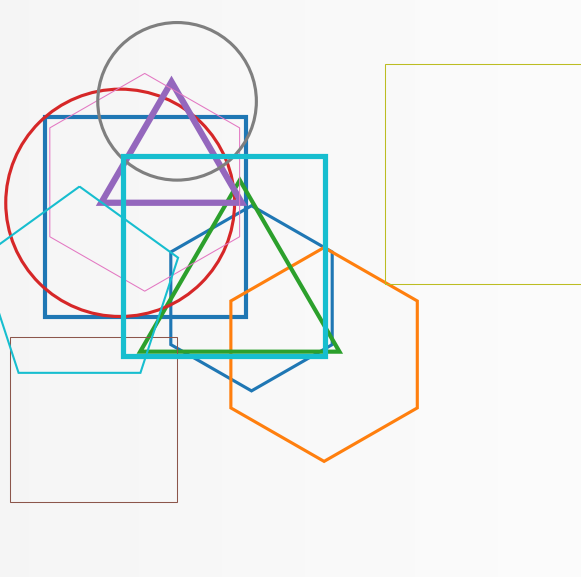[{"shape": "square", "thickness": 2, "radius": 0.87, "center": [0.25, 0.624]}, {"shape": "hexagon", "thickness": 1.5, "radius": 0.8, "center": [0.433, 0.483]}, {"shape": "hexagon", "thickness": 1.5, "radius": 0.93, "center": [0.558, 0.385]}, {"shape": "triangle", "thickness": 2, "radius": 0.99, "center": [0.413, 0.489]}, {"shape": "circle", "thickness": 1.5, "radius": 0.98, "center": [0.207, 0.648]}, {"shape": "triangle", "thickness": 3, "radius": 0.7, "center": [0.295, 0.718]}, {"shape": "square", "thickness": 0.5, "radius": 0.72, "center": [0.16, 0.273]}, {"shape": "hexagon", "thickness": 0.5, "radius": 0.94, "center": [0.249, 0.683]}, {"shape": "circle", "thickness": 1.5, "radius": 0.68, "center": [0.305, 0.824]}, {"shape": "square", "thickness": 0.5, "radius": 0.95, "center": [0.853, 0.698]}, {"shape": "pentagon", "thickness": 1, "radius": 0.89, "center": [0.137, 0.498]}, {"shape": "square", "thickness": 2.5, "radius": 0.87, "center": [0.385, 0.556]}]